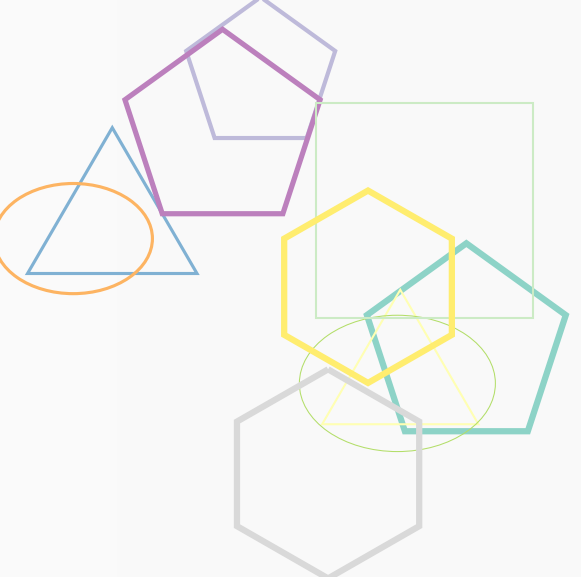[{"shape": "pentagon", "thickness": 3, "radius": 0.9, "center": [0.802, 0.398]}, {"shape": "triangle", "thickness": 1, "radius": 0.78, "center": [0.689, 0.342]}, {"shape": "pentagon", "thickness": 2, "radius": 0.67, "center": [0.448, 0.869]}, {"shape": "triangle", "thickness": 1.5, "radius": 0.84, "center": [0.193, 0.61]}, {"shape": "oval", "thickness": 1.5, "radius": 0.68, "center": [0.126, 0.586]}, {"shape": "oval", "thickness": 0.5, "radius": 0.84, "center": [0.684, 0.335]}, {"shape": "hexagon", "thickness": 3, "radius": 0.91, "center": [0.564, 0.179]}, {"shape": "pentagon", "thickness": 2.5, "radius": 0.88, "center": [0.383, 0.772]}, {"shape": "square", "thickness": 1, "radius": 0.93, "center": [0.73, 0.635]}, {"shape": "hexagon", "thickness": 3, "radius": 0.83, "center": [0.633, 0.503]}]